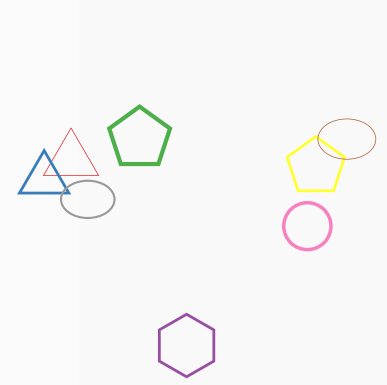[{"shape": "triangle", "thickness": 0.5, "radius": 0.41, "center": [0.183, 0.585]}, {"shape": "triangle", "thickness": 2, "radius": 0.37, "center": [0.114, 0.535]}, {"shape": "pentagon", "thickness": 3, "radius": 0.41, "center": [0.36, 0.641]}, {"shape": "hexagon", "thickness": 2, "radius": 0.41, "center": [0.481, 0.103]}, {"shape": "pentagon", "thickness": 2, "radius": 0.39, "center": [0.815, 0.568]}, {"shape": "oval", "thickness": 0.5, "radius": 0.37, "center": [0.895, 0.639]}, {"shape": "circle", "thickness": 2.5, "radius": 0.3, "center": [0.793, 0.413]}, {"shape": "oval", "thickness": 1.5, "radius": 0.35, "center": [0.226, 0.482]}]